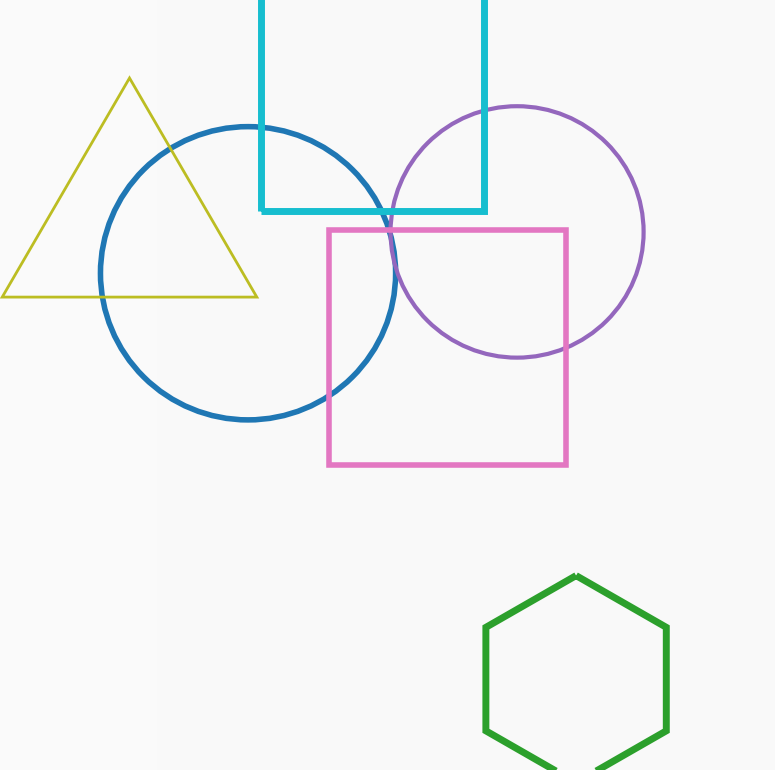[{"shape": "circle", "thickness": 2, "radius": 0.95, "center": [0.32, 0.645]}, {"shape": "hexagon", "thickness": 2.5, "radius": 0.67, "center": [0.743, 0.118]}, {"shape": "circle", "thickness": 1.5, "radius": 0.82, "center": [0.667, 0.699]}, {"shape": "square", "thickness": 2, "radius": 0.76, "center": [0.577, 0.549]}, {"shape": "triangle", "thickness": 1, "radius": 0.95, "center": [0.167, 0.709]}, {"shape": "square", "thickness": 2.5, "radius": 0.72, "center": [0.481, 0.87]}]